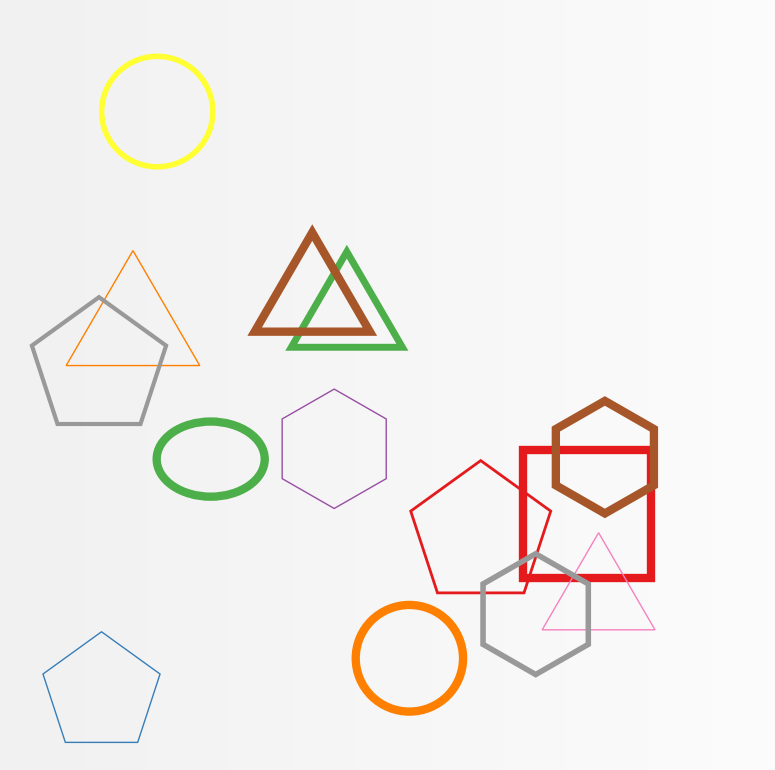[{"shape": "square", "thickness": 3, "radius": 0.41, "center": [0.758, 0.332]}, {"shape": "pentagon", "thickness": 1, "radius": 0.47, "center": [0.62, 0.307]}, {"shape": "pentagon", "thickness": 0.5, "radius": 0.4, "center": [0.131, 0.1]}, {"shape": "oval", "thickness": 3, "radius": 0.35, "center": [0.272, 0.404]}, {"shape": "triangle", "thickness": 2.5, "radius": 0.41, "center": [0.448, 0.59]}, {"shape": "hexagon", "thickness": 0.5, "radius": 0.39, "center": [0.431, 0.417]}, {"shape": "circle", "thickness": 3, "radius": 0.35, "center": [0.528, 0.145]}, {"shape": "triangle", "thickness": 0.5, "radius": 0.5, "center": [0.172, 0.575]}, {"shape": "circle", "thickness": 2, "radius": 0.36, "center": [0.203, 0.855]}, {"shape": "triangle", "thickness": 3, "radius": 0.43, "center": [0.403, 0.612]}, {"shape": "hexagon", "thickness": 3, "radius": 0.37, "center": [0.78, 0.406]}, {"shape": "triangle", "thickness": 0.5, "radius": 0.42, "center": [0.772, 0.224]}, {"shape": "pentagon", "thickness": 1.5, "radius": 0.46, "center": [0.128, 0.523]}, {"shape": "hexagon", "thickness": 2, "radius": 0.39, "center": [0.691, 0.202]}]